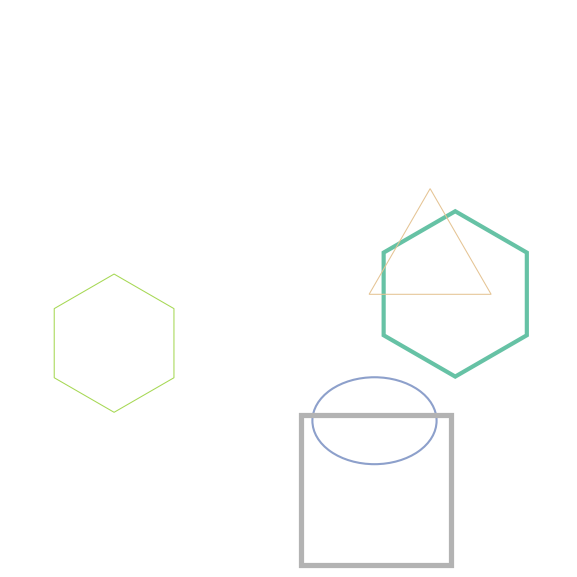[{"shape": "hexagon", "thickness": 2, "radius": 0.72, "center": [0.788, 0.49]}, {"shape": "oval", "thickness": 1, "radius": 0.54, "center": [0.648, 0.271]}, {"shape": "hexagon", "thickness": 0.5, "radius": 0.6, "center": [0.198, 0.405]}, {"shape": "triangle", "thickness": 0.5, "radius": 0.61, "center": [0.745, 0.551]}, {"shape": "square", "thickness": 2.5, "radius": 0.65, "center": [0.651, 0.15]}]